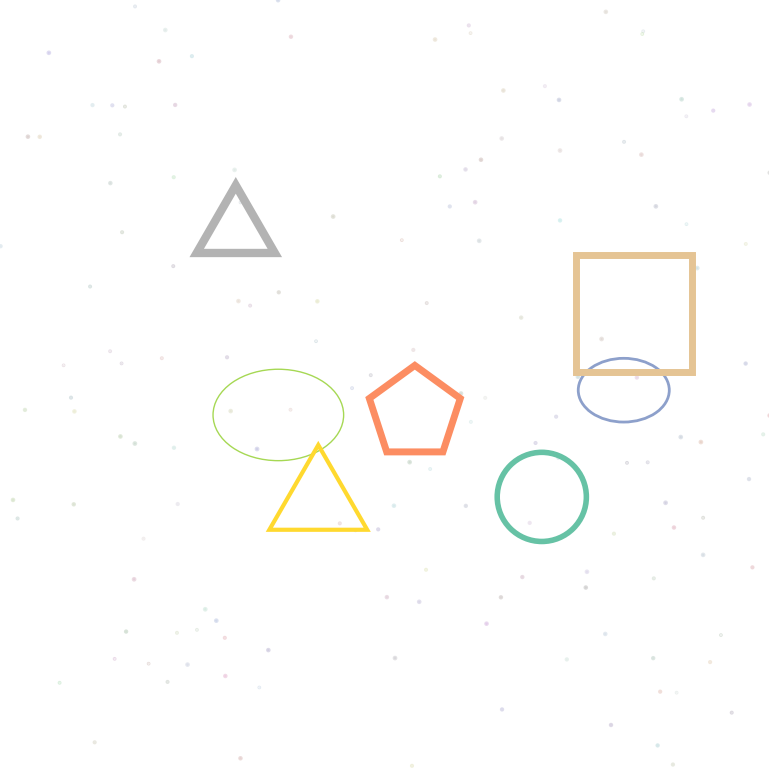[{"shape": "circle", "thickness": 2, "radius": 0.29, "center": [0.704, 0.355]}, {"shape": "pentagon", "thickness": 2.5, "radius": 0.31, "center": [0.539, 0.463]}, {"shape": "oval", "thickness": 1, "radius": 0.3, "center": [0.81, 0.493]}, {"shape": "oval", "thickness": 0.5, "radius": 0.42, "center": [0.361, 0.461]}, {"shape": "triangle", "thickness": 1.5, "radius": 0.37, "center": [0.413, 0.349]}, {"shape": "square", "thickness": 2.5, "radius": 0.38, "center": [0.823, 0.593]}, {"shape": "triangle", "thickness": 3, "radius": 0.29, "center": [0.306, 0.701]}]